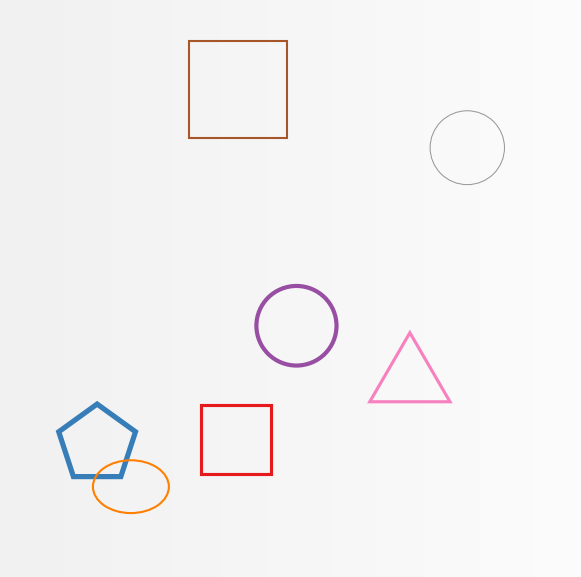[{"shape": "square", "thickness": 1.5, "radius": 0.3, "center": [0.406, 0.239]}, {"shape": "pentagon", "thickness": 2.5, "radius": 0.35, "center": [0.167, 0.23]}, {"shape": "circle", "thickness": 2, "radius": 0.34, "center": [0.51, 0.435]}, {"shape": "oval", "thickness": 1, "radius": 0.33, "center": [0.225, 0.156]}, {"shape": "square", "thickness": 1, "radius": 0.42, "center": [0.41, 0.844]}, {"shape": "triangle", "thickness": 1.5, "radius": 0.4, "center": [0.705, 0.343]}, {"shape": "circle", "thickness": 0.5, "radius": 0.32, "center": [0.804, 0.743]}]